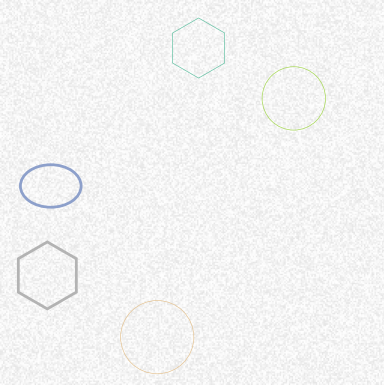[{"shape": "hexagon", "thickness": 0.5, "radius": 0.39, "center": [0.516, 0.875]}, {"shape": "oval", "thickness": 2, "radius": 0.39, "center": [0.132, 0.517]}, {"shape": "circle", "thickness": 0.5, "radius": 0.41, "center": [0.763, 0.744]}, {"shape": "circle", "thickness": 0.5, "radius": 0.48, "center": [0.408, 0.124]}, {"shape": "hexagon", "thickness": 2, "radius": 0.43, "center": [0.123, 0.285]}]